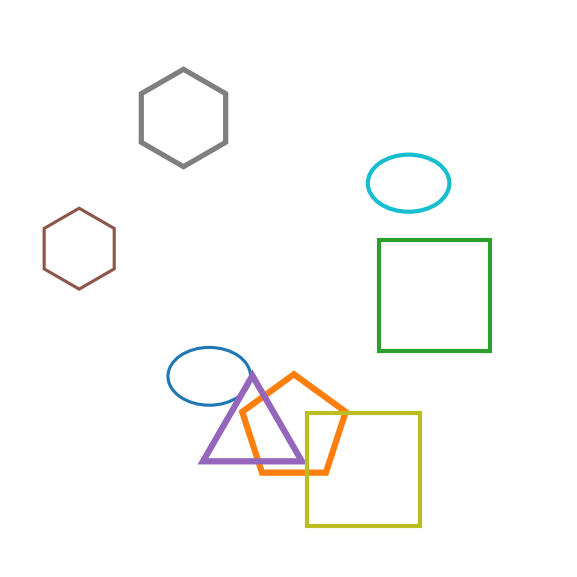[{"shape": "oval", "thickness": 1.5, "radius": 0.36, "center": [0.362, 0.348]}, {"shape": "pentagon", "thickness": 3, "radius": 0.47, "center": [0.509, 0.257]}, {"shape": "square", "thickness": 2, "radius": 0.48, "center": [0.753, 0.487]}, {"shape": "triangle", "thickness": 3, "radius": 0.49, "center": [0.437, 0.25]}, {"shape": "hexagon", "thickness": 1.5, "radius": 0.35, "center": [0.137, 0.569]}, {"shape": "hexagon", "thickness": 2.5, "radius": 0.42, "center": [0.318, 0.795]}, {"shape": "square", "thickness": 2, "radius": 0.49, "center": [0.629, 0.186]}, {"shape": "oval", "thickness": 2, "radius": 0.35, "center": [0.708, 0.682]}]